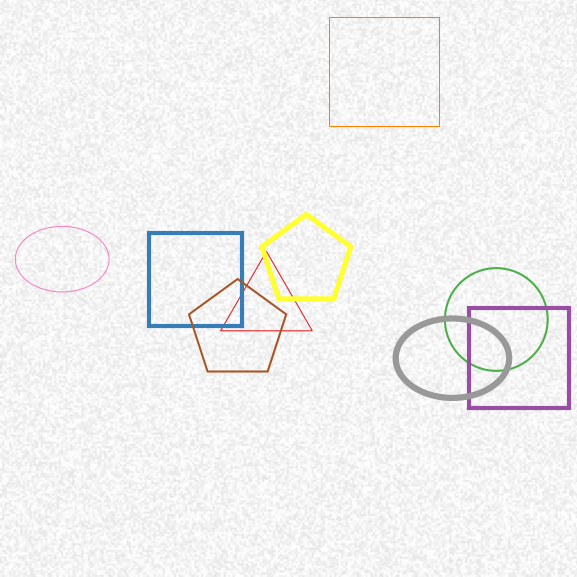[{"shape": "triangle", "thickness": 0.5, "radius": 0.46, "center": [0.461, 0.472]}, {"shape": "square", "thickness": 2, "radius": 0.4, "center": [0.339, 0.515]}, {"shape": "circle", "thickness": 1, "radius": 0.44, "center": [0.859, 0.446]}, {"shape": "square", "thickness": 2, "radius": 0.43, "center": [0.899, 0.379]}, {"shape": "square", "thickness": 0.5, "radius": 0.47, "center": [0.664, 0.875]}, {"shape": "pentagon", "thickness": 2.5, "radius": 0.4, "center": [0.53, 0.547]}, {"shape": "pentagon", "thickness": 1, "radius": 0.44, "center": [0.411, 0.427]}, {"shape": "oval", "thickness": 0.5, "radius": 0.41, "center": [0.108, 0.55]}, {"shape": "oval", "thickness": 3, "radius": 0.49, "center": [0.783, 0.379]}]